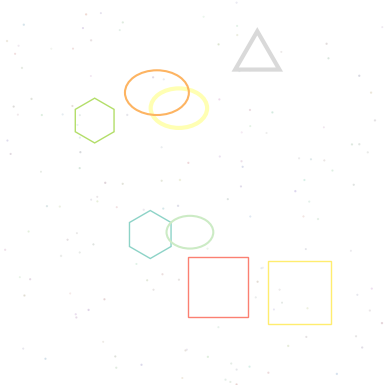[{"shape": "hexagon", "thickness": 1, "radius": 0.31, "center": [0.39, 0.391]}, {"shape": "oval", "thickness": 3, "radius": 0.37, "center": [0.465, 0.719]}, {"shape": "square", "thickness": 1, "radius": 0.39, "center": [0.567, 0.256]}, {"shape": "oval", "thickness": 1.5, "radius": 0.41, "center": [0.408, 0.759]}, {"shape": "hexagon", "thickness": 1, "radius": 0.29, "center": [0.246, 0.687]}, {"shape": "triangle", "thickness": 3, "radius": 0.33, "center": [0.668, 0.852]}, {"shape": "oval", "thickness": 1.5, "radius": 0.3, "center": [0.493, 0.397]}, {"shape": "square", "thickness": 1, "radius": 0.41, "center": [0.777, 0.241]}]